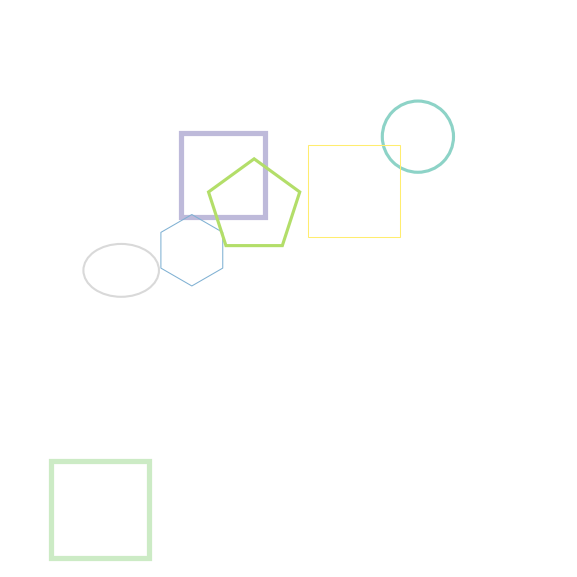[{"shape": "circle", "thickness": 1.5, "radius": 0.31, "center": [0.724, 0.762]}, {"shape": "square", "thickness": 2.5, "radius": 0.36, "center": [0.386, 0.697]}, {"shape": "hexagon", "thickness": 0.5, "radius": 0.31, "center": [0.332, 0.566]}, {"shape": "pentagon", "thickness": 1.5, "radius": 0.42, "center": [0.44, 0.641]}, {"shape": "oval", "thickness": 1, "radius": 0.33, "center": [0.21, 0.531]}, {"shape": "square", "thickness": 2.5, "radius": 0.42, "center": [0.173, 0.117]}, {"shape": "square", "thickness": 0.5, "radius": 0.4, "center": [0.613, 0.669]}]